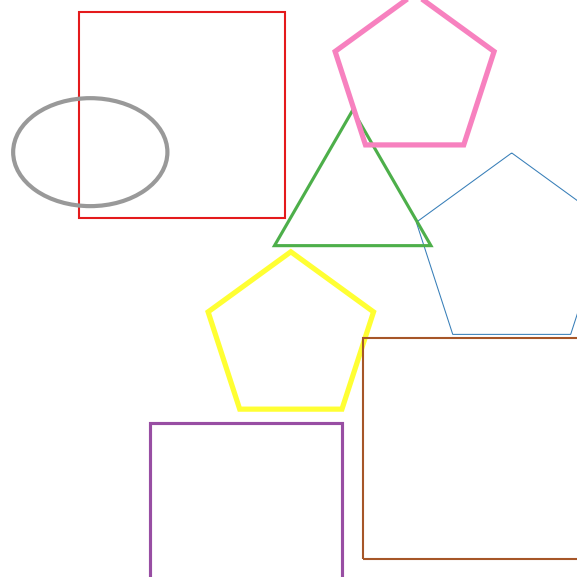[{"shape": "square", "thickness": 1, "radius": 0.89, "center": [0.315, 0.8]}, {"shape": "pentagon", "thickness": 0.5, "radius": 0.87, "center": [0.886, 0.561]}, {"shape": "triangle", "thickness": 1.5, "radius": 0.78, "center": [0.611, 0.652]}, {"shape": "square", "thickness": 1.5, "radius": 0.83, "center": [0.426, 0.1]}, {"shape": "pentagon", "thickness": 2.5, "radius": 0.75, "center": [0.504, 0.413]}, {"shape": "square", "thickness": 1, "radius": 0.96, "center": [0.82, 0.222]}, {"shape": "pentagon", "thickness": 2.5, "radius": 0.72, "center": [0.718, 0.865]}, {"shape": "oval", "thickness": 2, "radius": 0.67, "center": [0.156, 0.736]}]